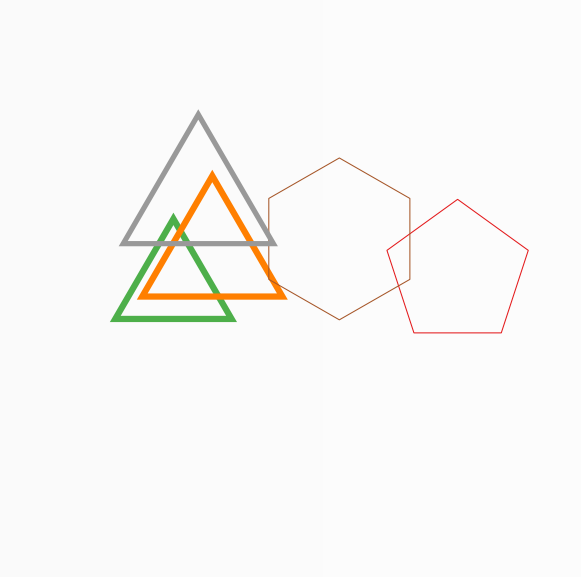[{"shape": "pentagon", "thickness": 0.5, "radius": 0.64, "center": [0.787, 0.526]}, {"shape": "triangle", "thickness": 3, "radius": 0.58, "center": [0.298, 0.505]}, {"shape": "triangle", "thickness": 3, "radius": 0.7, "center": [0.365, 0.555]}, {"shape": "hexagon", "thickness": 0.5, "radius": 0.7, "center": [0.584, 0.585]}, {"shape": "triangle", "thickness": 2.5, "radius": 0.75, "center": [0.341, 0.652]}]